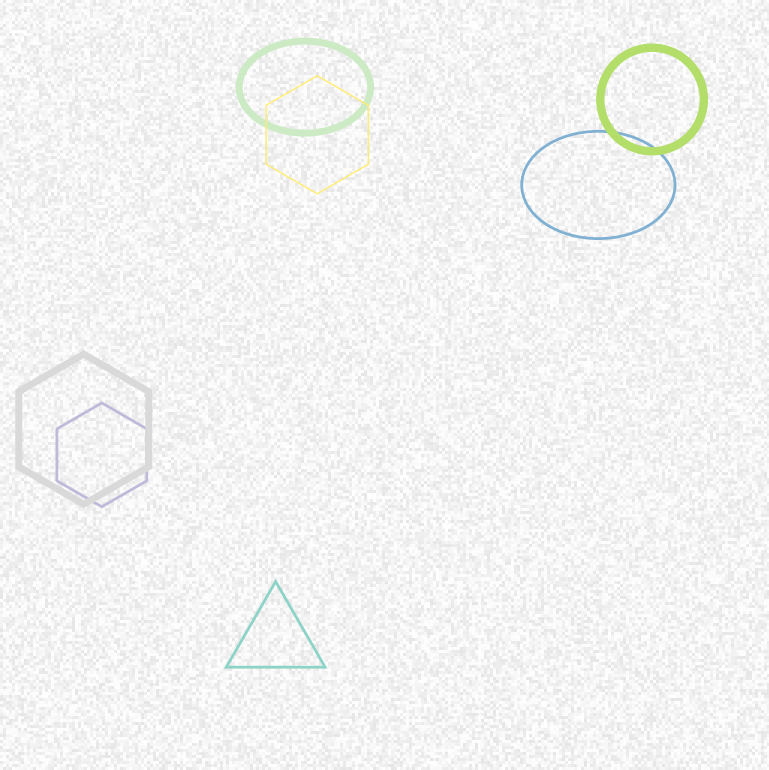[{"shape": "triangle", "thickness": 1, "radius": 0.37, "center": [0.358, 0.171]}, {"shape": "hexagon", "thickness": 1, "radius": 0.34, "center": [0.132, 0.409]}, {"shape": "oval", "thickness": 1, "radius": 0.5, "center": [0.777, 0.76]}, {"shape": "circle", "thickness": 3, "radius": 0.34, "center": [0.847, 0.871]}, {"shape": "hexagon", "thickness": 2.5, "radius": 0.49, "center": [0.109, 0.443]}, {"shape": "oval", "thickness": 2.5, "radius": 0.43, "center": [0.396, 0.887]}, {"shape": "hexagon", "thickness": 0.5, "radius": 0.38, "center": [0.412, 0.825]}]